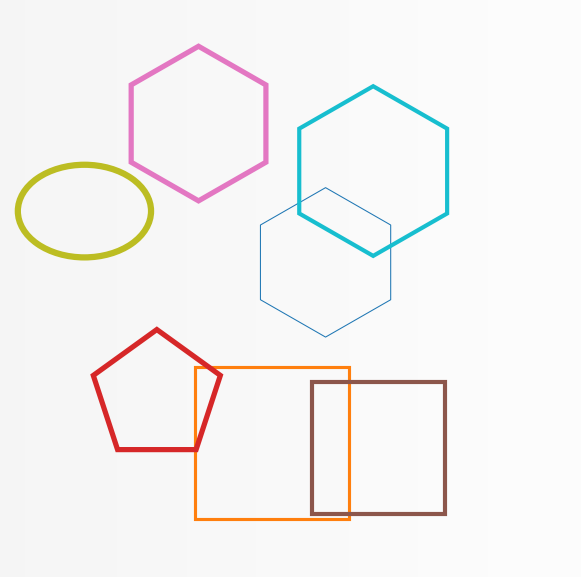[{"shape": "hexagon", "thickness": 0.5, "radius": 0.65, "center": [0.56, 0.545]}, {"shape": "square", "thickness": 1.5, "radius": 0.66, "center": [0.468, 0.232]}, {"shape": "pentagon", "thickness": 2.5, "radius": 0.57, "center": [0.27, 0.314]}, {"shape": "square", "thickness": 2, "radius": 0.57, "center": [0.651, 0.223]}, {"shape": "hexagon", "thickness": 2.5, "radius": 0.67, "center": [0.342, 0.785]}, {"shape": "oval", "thickness": 3, "radius": 0.57, "center": [0.145, 0.634]}, {"shape": "hexagon", "thickness": 2, "radius": 0.73, "center": [0.642, 0.703]}]